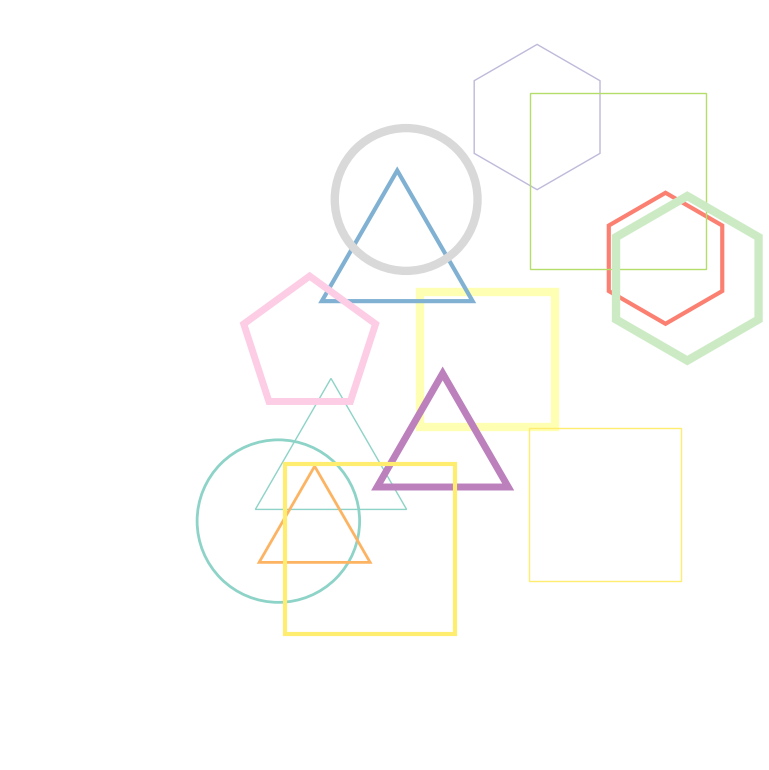[{"shape": "triangle", "thickness": 0.5, "radius": 0.57, "center": [0.43, 0.395]}, {"shape": "circle", "thickness": 1, "radius": 0.53, "center": [0.362, 0.323]}, {"shape": "square", "thickness": 3, "radius": 0.44, "center": [0.633, 0.533]}, {"shape": "hexagon", "thickness": 0.5, "radius": 0.47, "center": [0.698, 0.848]}, {"shape": "hexagon", "thickness": 1.5, "radius": 0.43, "center": [0.864, 0.665]}, {"shape": "triangle", "thickness": 1.5, "radius": 0.57, "center": [0.516, 0.665]}, {"shape": "triangle", "thickness": 1, "radius": 0.42, "center": [0.409, 0.311]}, {"shape": "square", "thickness": 0.5, "radius": 0.57, "center": [0.803, 0.765]}, {"shape": "pentagon", "thickness": 2.5, "radius": 0.45, "center": [0.402, 0.551]}, {"shape": "circle", "thickness": 3, "radius": 0.46, "center": [0.527, 0.741]}, {"shape": "triangle", "thickness": 2.5, "radius": 0.49, "center": [0.575, 0.417]}, {"shape": "hexagon", "thickness": 3, "radius": 0.53, "center": [0.893, 0.639]}, {"shape": "square", "thickness": 0.5, "radius": 0.49, "center": [0.786, 0.345]}, {"shape": "square", "thickness": 1.5, "radius": 0.55, "center": [0.48, 0.287]}]